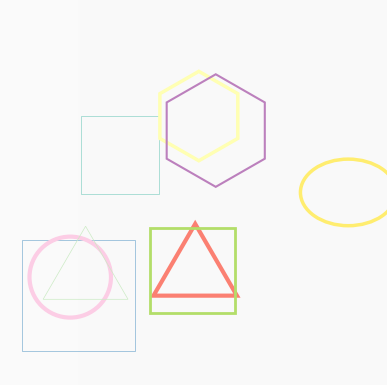[{"shape": "square", "thickness": 0.5, "radius": 0.5, "center": [0.31, 0.598]}, {"shape": "hexagon", "thickness": 2.5, "radius": 0.58, "center": [0.513, 0.699]}, {"shape": "triangle", "thickness": 3, "radius": 0.62, "center": [0.504, 0.294]}, {"shape": "square", "thickness": 0.5, "radius": 0.73, "center": [0.203, 0.233]}, {"shape": "square", "thickness": 2, "radius": 0.55, "center": [0.496, 0.297]}, {"shape": "circle", "thickness": 3, "radius": 0.53, "center": [0.181, 0.28]}, {"shape": "hexagon", "thickness": 1.5, "radius": 0.73, "center": [0.557, 0.661]}, {"shape": "triangle", "thickness": 0.5, "radius": 0.63, "center": [0.221, 0.286]}, {"shape": "oval", "thickness": 2.5, "radius": 0.62, "center": [0.899, 0.5]}]